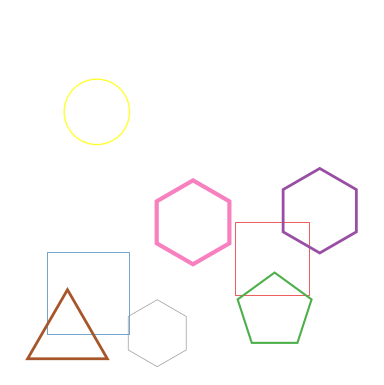[{"shape": "square", "thickness": 0.5, "radius": 0.48, "center": [0.707, 0.329]}, {"shape": "square", "thickness": 0.5, "radius": 0.53, "center": [0.228, 0.239]}, {"shape": "pentagon", "thickness": 1.5, "radius": 0.5, "center": [0.713, 0.191]}, {"shape": "hexagon", "thickness": 2, "radius": 0.55, "center": [0.83, 0.453]}, {"shape": "circle", "thickness": 1, "radius": 0.42, "center": [0.252, 0.709]}, {"shape": "triangle", "thickness": 2, "radius": 0.6, "center": [0.175, 0.128]}, {"shape": "hexagon", "thickness": 3, "radius": 0.54, "center": [0.501, 0.423]}, {"shape": "hexagon", "thickness": 0.5, "radius": 0.43, "center": [0.408, 0.135]}]